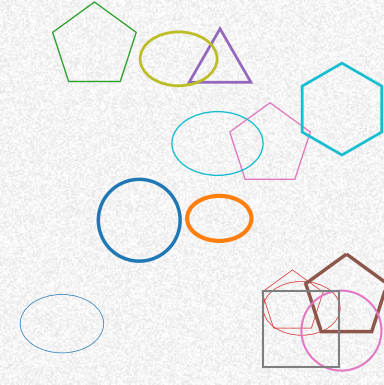[{"shape": "oval", "thickness": 0.5, "radius": 0.54, "center": [0.161, 0.159]}, {"shape": "circle", "thickness": 2.5, "radius": 0.53, "center": [0.362, 0.428]}, {"shape": "oval", "thickness": 3, "radius": 0.42, "center": [0.57, 0.433]}, {"shape": "pentagon", "thickness": 1, "radius": 0.57, "center": [0.245, 0.881]}, {"shape": "pentagon", "thickness": 0.5, "radius": 0.42, "center": [0.76, 0.215]}, {"shape": "oval", "thickness": 0.5, "radius": 0.5, "center": [0.784, 0.199]}, {"shape": "triangle", "thickness": 2, "radius": 0.46, "center": [0.572, 0.833]}, {"shape": "pentagon", "thickness": 2.5, "radius": 0.56, "center": [0.9, 0.229]}, {"shape": "pentagon", "thickness": 1, "radius": 0.55, "center": [0.701, 0.623]}, {"shape": "circle", "thickness": 1.5, "radius": 0.52, "center": [0.887, 0.141]}, {"shape": "square", "thickness": 1.5, "radius": 0.49, "center": [0.783, 0.146]}, {"shape": "oval", "thickness": 2, "radius": 0.5, "center": [0.464, 0.847]}, {"shape": "oval", "thickness": 1, "radius": 0.59, "center": [0.565, 0.627]}, {"shape": "hexagon", "thickness": 2, "radius": 0.6, "center": [0.888, 0.717]}]